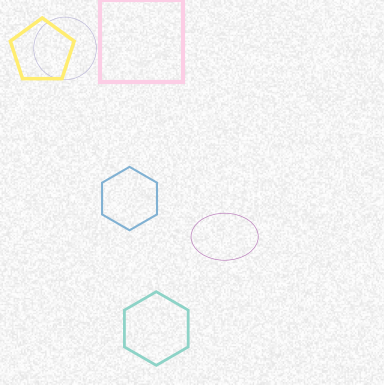[{"shape": "hexagon", "thickness": 2, "radius": 0.48, "center": [0.406, 0.147]}, {"shape": "circle", "thickness": 0.5, "radius": 0.41, "center": [0.169, 0.874]}, {"shape": "hexagon", "thickness": 1.5, "radius": 0.41, "center": [0.336, 0.484]}, {"shape": "square", "thickness": 3, "radius": 0.53, "center": [0.367, 0.893]}, {"shape": "oval", "thickness": 0.5, "radius": 0.44, "center": [0.584, 0.385]}, {"shape": "pentagon", "thickness": 2.5, "radius": 0.44, "center": [0.11, 0.866]}]